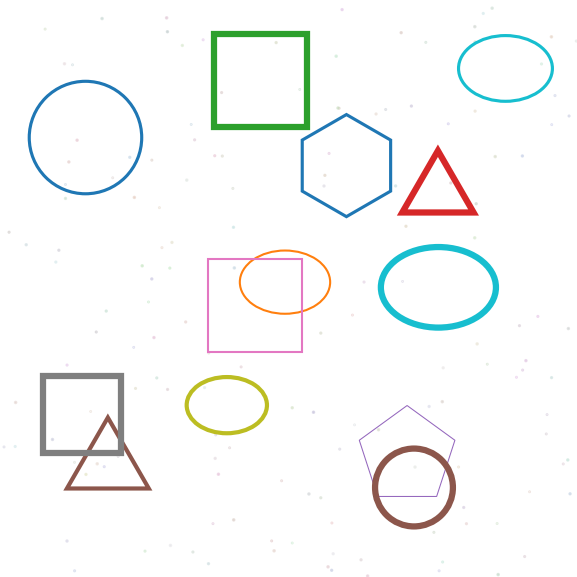[{"shape": "circle", "thickness": 1.5, "radius": 0.49, "center": [0.148, 0.761]}, {"shape": "hexagon", "thickness": 1.5, "radius": 0.44, "center": [0.6, 0.712]}, {"shape": "oval", "thickness": 1, "radius": 0.39, "center": [0.493, 0.511]}, {"shape": "square", "thickness": 3, "radius": 0.4, "center": [0.451, 0.859]}, {"shape": "triangle", "thickness": 3, "radius": 0.36, "center": [0.758, 0.667]}, {"shape": "pentagon", "thickness": 0.5, "radius": 0.44, "center": [0.705, 0.21]}, {"shape": "triangle", "thickness": 2, "radius": 0.41, "center": [0.187, 0.194]}, {"shape": "circle", "thickness": 3, "radius": 0.34, "center": [0.717, 0.155]}, {"shape": "square", "thickness": 1, "radius": 0.4, "center": [0.442, 0.47]}, {"shape": "square", "thickness": 3, "radius": 0.33, "center": [0.142, 0.281]}, {"shape": "oval", "thickness": 2, "radius": 0.35, "center": [0.393, 0.298]}, {"shape": "oval", "thickness": 3, "radius": 0.5, "center": [0.759, 0.502]}, {"shape": "oval", "thickness": 1.5, "radius": 0.41, "center": [0.875, 0.881]}]